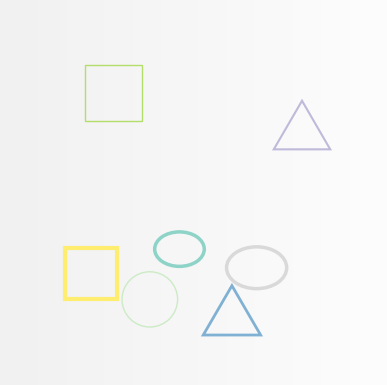[{"shape": "oval", "thickness": 2.5, "radius": 0.32, "center": [0.463, 0.353]}, {"shape": "triangle", "thickness": 1.5, "radius": 0.42, "center": [0.779, 0.654]}, {"shape": "triangle", "thickness": 2, "radius": 0.43, "center": [0.599, 0.173]}, {"shape": "square", "thickness": 1, "radius": 0.36, "center": [0.293, 0.759]}, {"shape": "oval", "thickness": 2.5, "radius": 0.39, "center": [0.662, 0.305]}, {"shape": "circle", "thickness": 1, "radius": 0.36, "center": [0.387, 0.222]}, {"shape": "square", "thickness": 3, "radius": 0.33, "center": [0.235, 0.291]}]